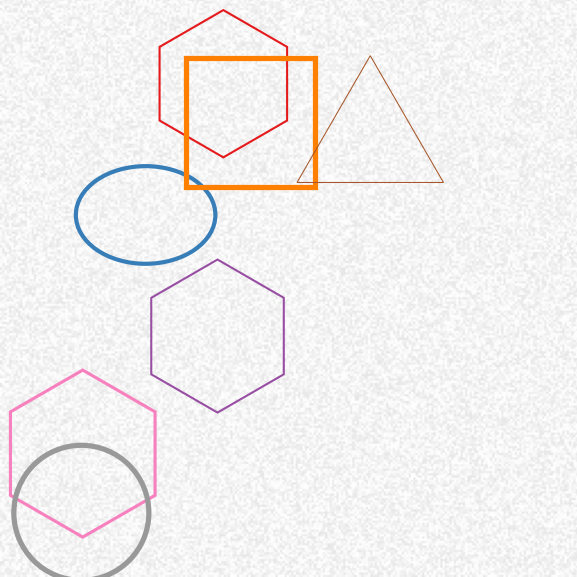[{"shape": "hexagon", "thickness": 1, "radius": 0.64, "center": [0.387, 0.854]}, {"shape": "oval", "thickness": 2, "radius": 0.6, "center": [0.252, 0.627]}, {"shape": "hexagon", "thickness": 1, "radius": 0.66, "center": [0.377, 0.417]}, {"shape": "square", "thickness": 2.5, "radius": 0.56, "center": [0.435, 0.787]}, {"shape": "triangle", "thickness": 0.5, "radius": 0.73, "center": [0.641, 0.756]}, {"shape": "hexagon", "thickness": 1.5, "radius": 0.72, "center": [0.143, 0.214]}, {"shape": "circle", "thickness": 2.5, "radius": 0.58, "center": [0.141, 0.111]}]